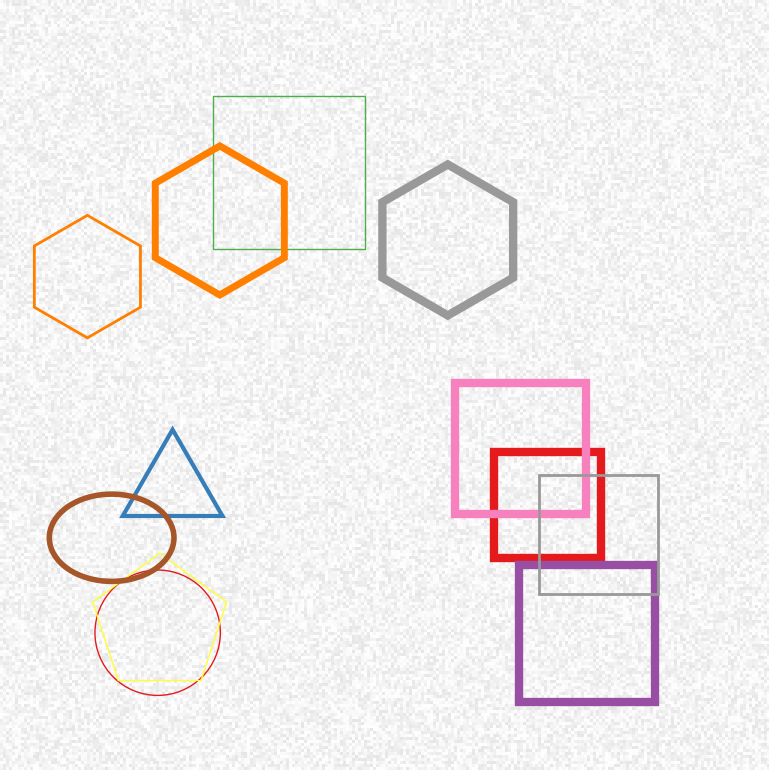[{"shape": "circle", "thickness": 0.5, "radius": 0.41, "center": [0.205, 0.178]}, {"shape": "square", "thickness": 3, "radius": 0.35, "center": [0.711, 0.344]}, {"shape": "triangle", "thickness": 1.5, "radius": 0.37, "center": [0.224, 0.367]}, {"shape": "square", "thickness": 0.5, "radius": 0.49, "center": [0.376, 0.776]}, {"shape": "square", "thickness": 3, "radius": 0.44, "center": [0.762, 0.177]}, {"shape": "hexagon", "thickness": 1, "radius": 0.4, "center": [0.113, 0.641]}, {"shape": "hexagon", "thickness": 2.5, "radius": 0.48, "center": [0.285, 0.714]}, {"shape": "pentagon", "thickness": 0.5, "radius": 0.46, "center": [0.207, 0.19]}, {"shape": "oval", "thickness": 2, "radius": 0.4, "center": [0.145, 0.302]}, {"shape": "square", "thickness": 3, "radius": 0.42, "center": [0.676, 0.417]}, {"shape": "square", "thickness": 1, "radius": 0.39, "center": [0.777, 0.306]}, {"shape": "hexagon", "thickness": 3, "radius": 0.49, "center": [0.582, 0.688]}]